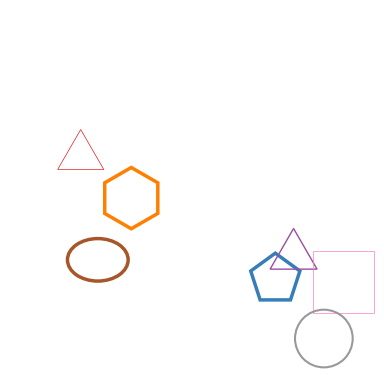[{"shape": "triangle", "thickness": 0.5, "radius": 0.35, "center": [0.21, 0.594]}, {"shape": "pentagon", "thickness": 2.5, "radius": 0.34, "center": [0.715, 0.275]}, {"shape": "triangle", "thickness": 1, "radius": 0.35, "center": [0.763, 0.336]}, {"shape": "hexagon", "thickness": 2.5, "radius": 0.4, "center": [0.341, 0.485]}, {"shape": "oval", "thickness": 2.5, "radius": 0.39, "center": [0.254, 0.325]}, {"shape": "square", "thickness": 0.5, "radius": 0.4, "center": [0.892, 0.268]}, {"shape": "circle", "thickness": 1.5, "radius": 0.37, "center": [0.841, 0.121]}]